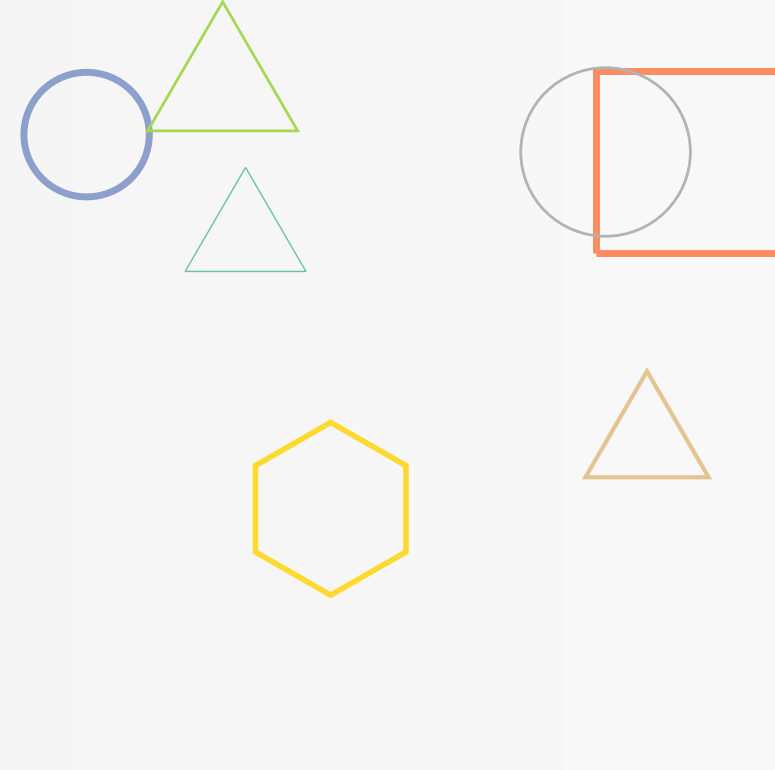[{"shape": "triangle", "thickness": 0.5, "radius": 0.45, "center": [0.317, 0.692]}, {"shape": "square", "thickness": 2.5, "radius": 0.59, "center": [0.886, 0.789]}, {"shape": "circle", "thickness": 2.5, "radius": 0.4, "center": [0.112, 0.825]}, {"shape": "triangle", "thickness": 1, "radius": 0.56, "center": [0.287, 0.886]}, {"shape": "hexagon", "thickness": 2, "radius": 0.56, "center": [0.427, 0.339]}, {"shape": "triangle", "thickness": 1.5, "radius": 0.46, "center": [0.835, 0.426]}, {"shape": "circle", "thickness": 1, "radius": 0.55, "center": [0.781, 0.803]}]